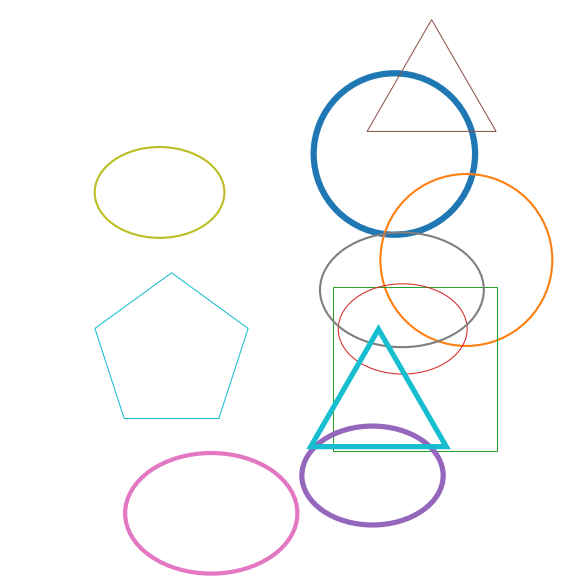[{"shape": "circle", "thickness": 3, "radius": 0.7, "center": [0.683, 0.732]}, {"shape": "circle", "thickness": 1, "radius": 0.74, "center": [0.808, 0.549]}, {"shape": "square", "thickness": 0.5, "radius": 0.71, "center": [0.718, 0.359]}, {"shape": "oval", "thickness": 0.5, "radius": 0.56, "center": [0.697, 0.43]}, {"shape": "oval", "thickness": 2.5, "radius": 0.61, "center": [0.645, 0.176]}, {"shape": "triangle", "thickness": 0.5, "radius": 0.64, "center": [0.747, 0.836]}, {"shape": "oval", "thickness": 2, "radius": 0.75, "center": [0.366, 0.11]}, {"shape": "oval", "thickness": 1, "radius": 0.71, "center": [0.696, 0.497]}, {"shape": "oval", "thickness": 1, "radius": 0.56, "center": [0.276, 0.666]}, {"shape": "triangle", "thickness": 2.5, "radius": 0.68, "center": [0.655, 0.294]}, {"shape": "pentagon", "thickness": 0.5, "radius": 0.7, "center": [0.297, 0.387]}]